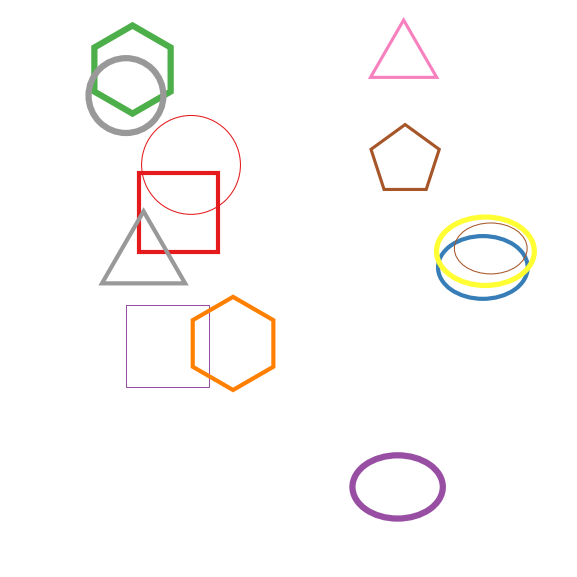[{"shape": "circle", "thickness": 0.5, "radius": 0.43, "center": [0.331, 0.714]}, {"shape": "square", "thickness": 2, "radius": 0.34, "center": [0.308, 0.632]}, {"shape": "oval", "thickness": 2, "radius": 0.39, "center": [0.836, 0.536]}, {"shape": "hexagon", "thickness": 3, "radius": 0.38, "center": [0.229, 0.879]}, {"shape": "square", "thickness": 0.5, "radius": 0.36, "center": [0.29, 0.4]}, {"shape": "oval", "thickness": 3, "radius": 0.39, "center": [0.689, 0.156]}, {"shape": "hexagon", "thickness": 2, "radius": 0.4, "center": [0.404, 0.404]}, {"shape": "oval", "thickness": 2.5, "radius": 0.42, "center": [0.841, 0.564]}, {"shape": "oval", "thickness": 0.5, "radius": 0.31, "center": [0.85, 0.569]}, {"shape": "pentagon", "thickness": 1.5, "radius": 0.31, "center": [0.702, 0.721]}, {"shape": "triangle", "thickness": 1.5, "radius": 0.33, "center": [0.699, 0.898]}, {"shape": "circle", "thickness": 3, "radius": 0.32, "center": [0.218, 0.834]}, {"shape": "triangle", "thickness": 2, "radius": 0.42, "center": [0.249, 0.55]}]